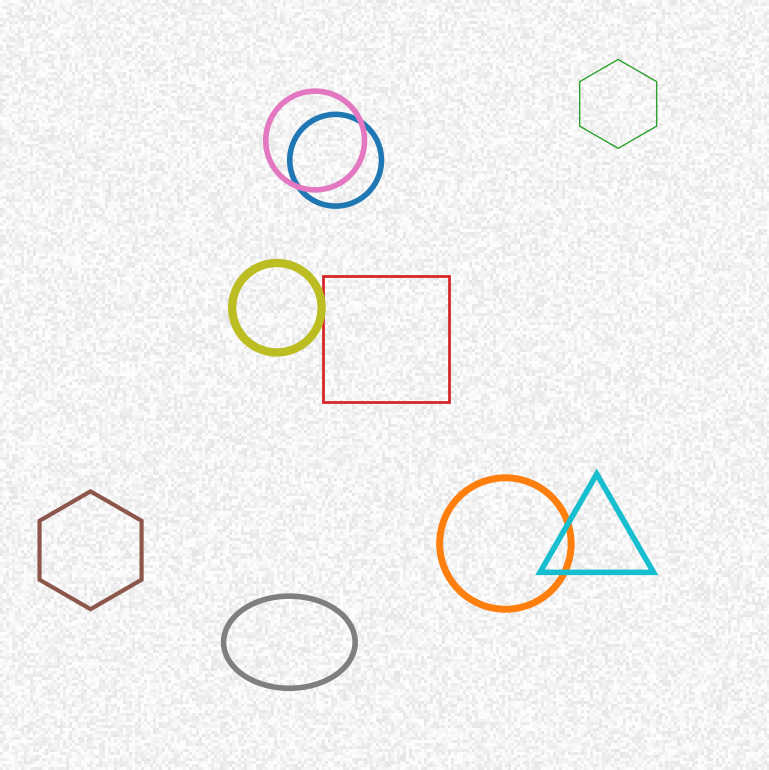[{"shape": "circle", "thickness": 2, "radius": 0.3, "center": [0.436, 0.792]}, {"shape": "circle", "thickness": 2.5, "radius": 0.43, "center": [0.656, 0.294]}, {"shape": "hexagon", "thickness": 0.5, "radius": 0.29, "center": [0.803, 0.865]}, {"shape": "square", "thickness": 1, "radius": 0.41, "center": [0.502, 0.56]}, {"shape": "hexagon", "thickness": 1.5, "radius": 0.38, "center": [0.118, 0.285]}, {"shape": "circle", "thickness": 2, "radius": 0.32, "center": [0.409, 0.818]}, {"shape": "oval", "thickness": 2, "radius": 0.43, "center": [0.376, 0.166]}, {"shape": "circle", "thickness": 3, "radius": 0.29, "center": [0.36, 0.6]}, {"shape": "triangle", "thickness": 2, "radius": 0.43, "center": [0.775, 0.299]}]